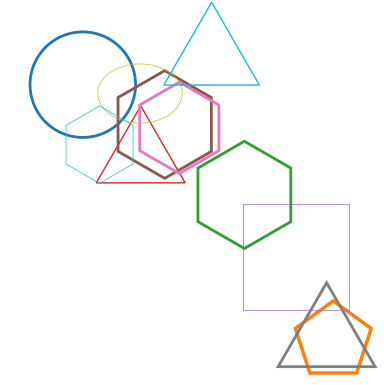[{"shape": "circle", "thickness": 2, "radius": 0.69, "center": [0.215, 0.78]}, {"shape": "pentagon", "thickness": 2.5, "radius": 0.52, "center": [0.866, 0.115]}, {"shape": "hexagon", "thickness": 2, "radius": 0.7, "center": [0.635, 0.494]}, {"shape": "triangle", "thickness": 1, "radius": 0.67, "center": [0.366, 0.592]}, {"shape": "square", "thickness": 0.5, "radius": 0.69, "center": [0.769, 0.332]}, {"shape": "hexagon", "thickness": 2, "radius": 0.7, "center": [0.428, 0.677]}, {"shape": "hexagon", "thickness": 2, "radius": 0.59, "center": [0.466, 0.668]}, {"shape": "triangle", "thickness": 2, "radius": 0.73, "center": [0.848, 0.12]}, {"shape": "oval", "thickness": 0.5, "radius": 0.55, "center": [0.364, 0.757]}, {"shape": "triangle", "thickness": 1, "radius": 0.72, "center": [0.55, 0.851]}, {"shape": "hexagon", "thickness": 0.5, "radius": 0.5, "center": [0.259, 0.624]}]